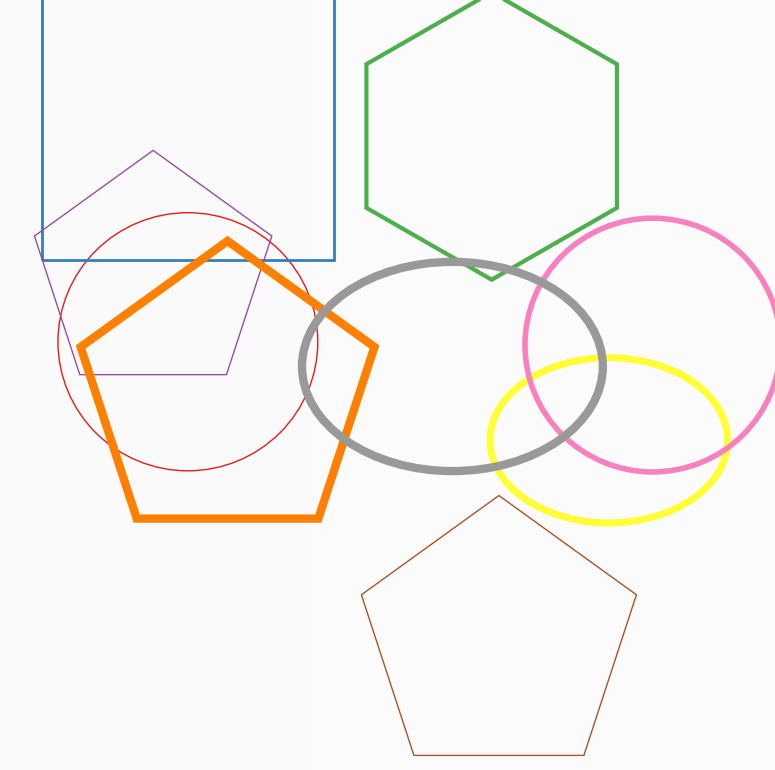[{"shape": "circle", "thickness": 0.5, "radius": 0.84, "center": [0.242, 0.556]}, {"shape": "square", "thickness": 1, "radius": 0.94, "center": [0.243, 0.85]}, {"shape": "hexagon", "thickness": 1.5, "radius": 0.93, "center": [0.634, 0.823]}, {"shape": "pentagon", "thickness": 0.5, "radius": 0.81, "center": [0.198, 0.644]}, {"shape": "pentagon", "thickness": 3, "radius": 1.0, "center": [0.294, 0.488]}, {"shape": "oval", "thickness": 2.5, "radius": 0.77, "center": [0.786, 0.428]}, {"shape": "pentagon", "thickness": 0.5, "radius": 0.93, "center": [0.644, 0.17]}, {"shape": "circle", "thickness": 2, "radius": 0.82, "center": [0.842, 0.552]}, {"shape": "oval", "thickness": 3, "radius": 0.97, "center": [0.584, 0.524]}]